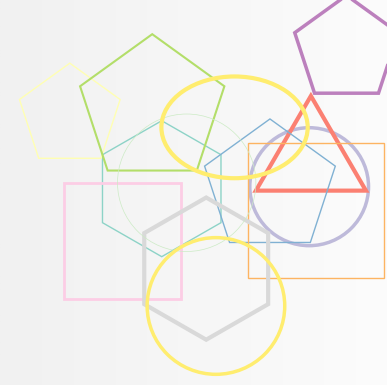[{"shape": "hexagon", "thickness": 1, "radius": 0.88, "center": [0.417, 0.51]}, {"shape": "pentagon", "thickness": 1, "radius": 0.68, "center": [0.18, 0.699]}, {"shape": "circle", "thickness": 2.5, "radius": 0.77, "center": [0.798, 0.515]}, {"shape": "triangle", "thickness": 3, "radius": 0.82, "center": [0.802, 0.587]}, {"shape": "pentagon", "thickness": 1, "radius": 0.89, "center": [0.697, 0.514]}, {"shape": "square", "thickness": 1, "radius": 0.88, "center": [0.816, 0.454]}, {"shape": "pentagon", "thickness": 1.5, "radius": 0.98, "center": [0.393, 0.715]}, {"shape": "square", "thickness": 2, "radius": 0.75, "center": [0.316, 0.373]}, {"shape": "hexagon", "thickness": 3, "radius": 0.92, "center": [0.532, 0.302]}, {"shape": "pentagon", "thickness": 2.5, "radius": 0.7, "center": [0.894, 0.872]}, {"shape": "circle", "thickness": 0.5, "radius": 0.89, "center": [0.482, 0.525]}, {"shape": "circle", "thickness": 2.5, "radius": 0.89, "center": [0.557, 0.205]}, {"shape": "oval", "thickness": 3, "radius": 0.94, "center": [0.605, 0.669]}]